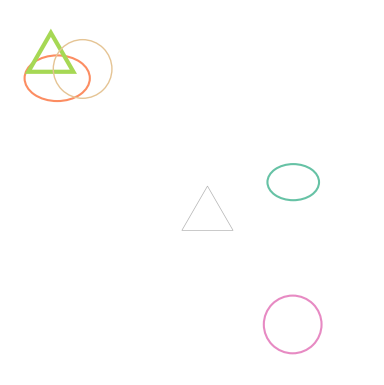[{"shape": "oval", "thickness": 1.5, "radius": 0.34, "center": [0.762, 0.527]}, {"shape": "oval", "thickness": 1.5, "radius": 0.42, "center": [0.149, 0.797]}, {"shape": "circle", "thickness": 1.5, "radius": 0.37, "center": [0.76, 0.157]}, {"shape": "triangle", "thickness": 3, "radius": 0.34, "center": [0.132, 0.847]}, {"shape": "circle", "thickness": 1, "radius": 0.38, "center": [0.215, 0.821]}, {"shape": "triangle", "thickness": 0.5, "radius": 0.38, "center": [0.539, 0.44]}]